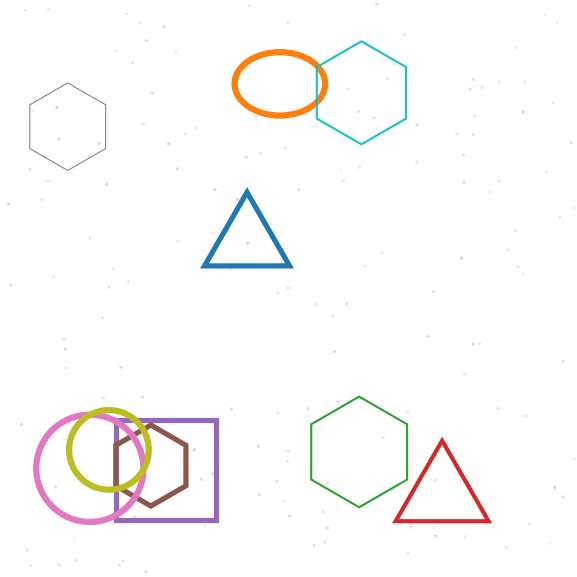[{"shape": "triangle", "thickness": 2.5, "radius": 0.43, "center": [0.428, 0.581]}, {"shape": "oval", "thickness": 3, "radius": 0.39, "center": [0.485, 0.854]}, {"shape": "hexagon", "thickness": 1, "radius": 0.48, "center": [0.622, 0.217]}, {"shape": "triangle", "thickness": 2, "radius": 0.46, "center": [0.766, 0.143]}, {"shape": "square", "thickness": 2.5, "radius": 0.43, "center": [0.287, 0.185]}, {"shape": "hexagon", "thickness": 2.5, "radius": 0.35, "center": [0.261, 0.193]}, {"shape": "circle", "thickness": 3, "radius": 0.46, "center": [0.156, 0.188]}, {"shape": "hexagon", "thickness": 0.5, "radius": 0.38, "center": [0.117, 0.78]}, {"shape": "circle", "thickness": 3, "radius": 0.34, "center": [0.189, 0.22]}, {"shape": "hexagon", "thickness": 1, "radius": 0.45, "center": [0.626, 0.838]}]